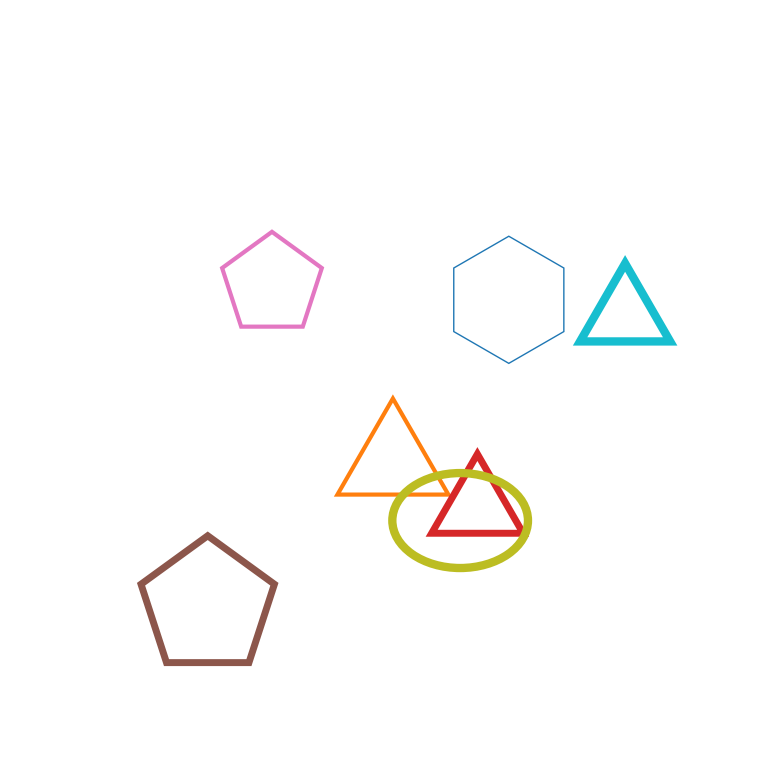[{"shape": "hexagon", "thickness": 0.5, "radius": 0.41, "center": [0.661, 0.611]}, {"shape": "triangle", "thickness": 1.5, "radius": 0.42, "center": [0.51, 0.399]}, {"shape": "triangle", "thickness": 2.5, "radius": 0.34, "center": [0.62, 0.342]}, {"shape": "pentagon", "thickness": 2.5, "radius": 0.46, "center": [0.27, 0.213]}, {"shape": "pentagon", "thickness": 1.5, "radius": 0.34, "center": [0.353, 0.631]}, {"shape": "oval", "thickness": 3, "radius": 0.44, "center": [0.598, 0.324]}, {"shape": "triangle", "thickness": 3, "radius": 0.34, "center": [0.812, 0.59]}]